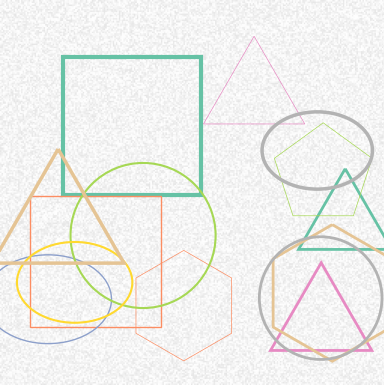[{"shape": "square", "thickness": 3, "radius": 0.9, "center": [0.342, 0.672]}, {"shape": "triangle", "thickness": 2, "radius": 0.7, "center": [0.897, 0.422]}, {"shape": "hexagon", "thickness": 0.5, "radius": 0.72, "center": [0.477, 0.206]}, {"shape": "square", "thickness": 1, "radius": 0.85, "center": [0.247, 0.321]}, {"shape": "oval", "thickness": 1, "radius": 0.82, "center": [0.125, 0.223]}, {"shape": "triangle", "thickness": 2, "radius": 0.76, "center": [0.834, 0.166]}, {"shape": "triangle", "thickness": 0.5, "radius": 0.76, "center": [0.66, 0.754]}, {"shape": "pentagon", "thickness": 0.5, "radius": 0.67, "center": [0.839, 0.548]}, {"shape": "circle", "thickness": 1.5, "radius": 0.94, "center": [0.372, 0.388]}, {"shape": "oval", "thickness": 1.5, "radius": 0.75, "center": [0.194, 0.267]}, {"shape": "triangle", "thickness": 2.5, "radius": 0.99, "center": [0.151, 0.415]}, {"shape": "hexagon", "thickness": 2, "radius": 0.89, "center": [0.863, 0.239]}, {"shape": "oval", "thickness": 2.5, "radius": 0.72, "center": [0.824, 0.609]}, {"shape": "circle", "thickness": 2, "radius": 0.8, "center": [0.833, 0.226]}]